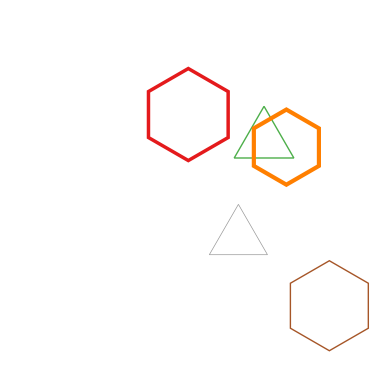[{"shape": "hexagon", "thickness": 2.5, "radius": 0.6, "center": [0.489, 0.702]}, {"shape": "triangle", "thickness": 1, "radius": 0.45, "center": [0.686, 0.634]}, {"shape": "hexagon", "thickness": 3, "radius": 0.49, "center": [0.744, 0.618]}, {"shape": "hexagon", "thickness": 1, "radius": 0.58, "center": [0.855, 0.206]}, {"shape": "triangle", "thickness": 0.5, "radius": 0.44, "center": [0.619, 0.382]}]